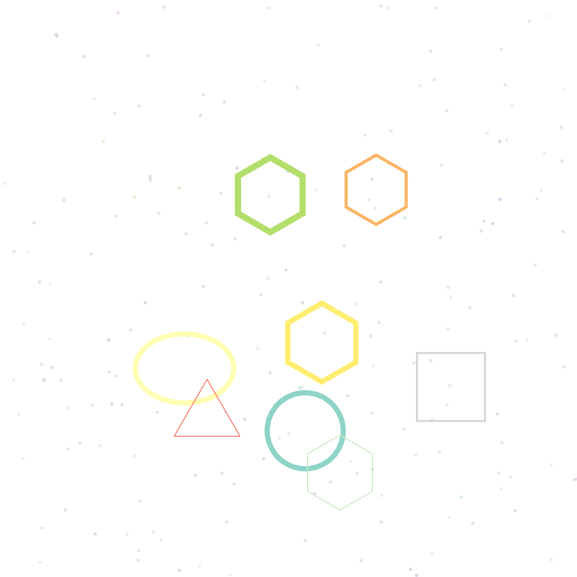[{"shape": "circle", "thickness": 2.5, "radius": 0.33, "center": [0.528, 0.253]}, {"shape": "oval", "thickness": 2.5, "radius": 0.43, "center": [0.319, 0.361]}, {"shape": "triangle", "thickness": 0.5, "radius": 0.33, "center": [0.359, 0.277]}, {"shape": "hexagon", "thickness": 1.5, "radius": 0.3, "center": [0.651, 0.671]}, {"shape": "hexagon", "thickness": 3, "radius": 0.32, "center": [0.468, 0.662]}, {"shape": "square", "thickness": 1, "radius": 0.29, "center": [0.781, 0.329]}, {"shape": "hexagon", "thickness": 0.5, "radius": 0.32, "center": [0.589, 0.181]}, {"shape": "hexagon", "thickness": 2.5, "radius": 0.34, "center": [0.557, 0.406]}]